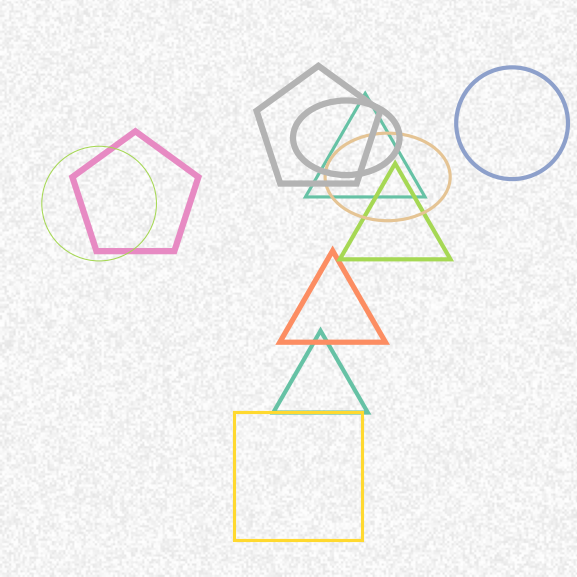[{"shape": "triangle", "thickness": 1.5, "radius": 0.6, "center": [0.632, 0.718]}, {"shape": "triangle", "thickness": 2, "radius": 0.47, "center": [0.555, 0.332]}, {"shape": "triangle", "thickness": 2.5, "radius": 0.53, "center": [0.576, 0.459]}, {"shape": "circle", "thickness": 2, "radius": 0.48, "center": [0.887, 0.786]}, {"shape": "pentagon", "thickness": 3, "radius": 0.57, "center": [0.234, 0.657]}, {"shape": "circle", "thickness": 0.5, "radius": 0.5, "center": [0.172, 0.647]}, {"shape": "triangle", "thickness": 2, "radius": 0.55, "center": [0.684, 0.605]}, {"shape": "square", "thickness": 1.5, "radius": 0.55, "center": [0.516, 0.176]}, {"shape": "oval", "thickness": 1.5, "radius": 0.54, "center": [0.671, 0.693]}, {"shape": "oval", "thickness": 3, "radius": 0.46, "center": [0.6, 0.761]}, {"shape": "pentagon", "thickness": 3, "radius": 0.56, "center": [0.551, 0.772]}]